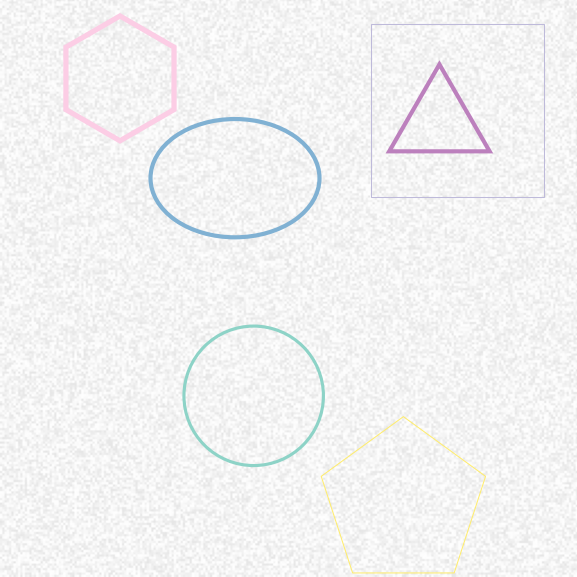[{"shape": "circle", "thickness": 1.5, "radius": 0.6, "center": [0.439, 0.314]}, {"shape": "square", "thickness": 0.5, "radius": 0.75, "center": [0.792, 0.808]}, {"shape": "oval", "thickness": 2, "radius": 0.73, "center": [0.407, 0.691]}, {"shape": "hexagon", "thickness": 2.5, "radius": 0.54, "center": [0.208, 0.863]}, {"shape": "triangle", "thickness": 2, "radius": 0.5, "center": [0.761, 0.787]}, {"shape": "pentagon", "thickness": 0.5, "radius": 0.75, "center": [0.699, 0.128]}]